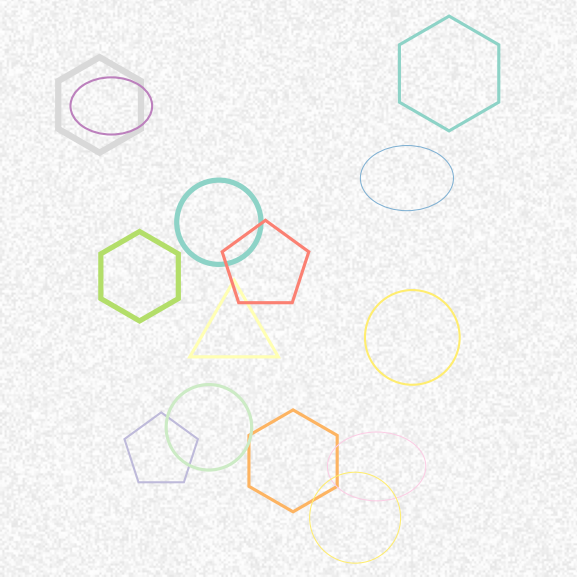[{"shape": "hexagon", "thickness": 1.5, "radius": 0.5, "center": [0.778, 0.872]}, {"shape": "circle", "thickness": 2.5, "radius": 0.36, "center": [0.379, 0.614]}, {"shape": "triangle", "thickness": 1.5, "radius": 0.44, "center": [0.405, 0.425]}, {"shape": "pentagon", "thickness": 1, "radius": 0.33, "center": [0.279, 0.218]}, {"shape": "pentagon", "thickness": 1.5, "radius": 0.39, "center": [0.46, 0.539]}, {"shape": "oval", "thickness": 0.5, "radius": 0.4, "center": [0.705, 0.691]}, {"shape": "hexagon", "thickness": 1.5, "radius": 0.44, "center": [0.507, 0.201]}, {"shape": "hexagon", "thickness": 2.5, "radius": 0.39, "center": [0.242, 0.521]}, {"shape": "oval", "thickness": 0.5, "radius": 0.43, "center": [0.652, 0.191]}, {"shape": "hexagon", "thickness": 3, "radius": 0.41, "center": [0.172, 0.817]}, {"shape": "oval", "thickness": 1, "radius": 0.35, "center": [0.193, 0.816]}, {"shape": "circle", "thickness": 1.5, "radius": 0.37, "center": [0.362, 0.259]}, {"shape": "circle", "thickness": 1, "radius": 0.41, "center": [0.714, 0.415]}, {"shape": "circle", "thickness": 0.5, "radius": 0.39, "center": [0.615, 0.103]}]